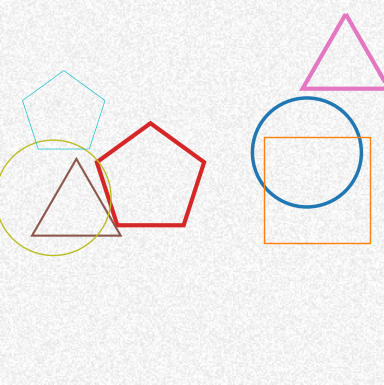[{"shape": "circle", "thickness": 2.5, "radius": 0.71, "center": [0.797, 0.604]}, {"shape": "square", "thickness": 1, "radius": 0.69, "center": [0.823, 0.507]}, {"shape": "pentagon", "thickness": 3, "radius": 0.73, "center": [0.391, 0.533]}, {"shape": "triangle", "thickness": 1.5, "radius": 0.66, "center": [0.198, 0.454]}, {"shape": "triangle", "thickness": 3, "radius": 0.65, "center": [0.898, 0.834]}, {"shape": "circle", "thickness": 1, "radius": 0.75, "center": [0.139, 0.486]}, {"shape": "pentagon", "thickness": 0.5, "radius": 0.56, "center": [0.166, 0.704]}]